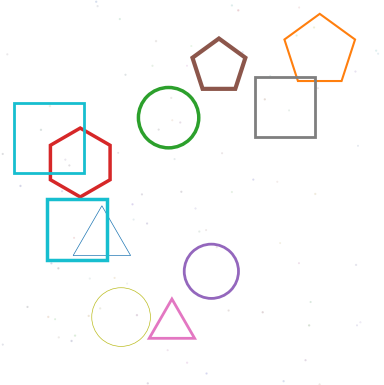[{"shape": "triangle", "thickness": 0.5, "radius": 0.43, "center": [0.265, 0.379]}, {"shape": "pentagon", "thickness": 1.5, "radius": 0.48, "center": [0.831, 0.868]}, {"shape": "circle", "thickness": 2.5, "radius": 0.39, "center": [0.438, 0.694]}, {"shape": "hexagon", "thickness": 2.5, "radius": 0.45, "center": [0.208, 0.578]}, {"shape": "circle", "thickness": 2, "radius": 0.35, "center": [0.549, 0.295]}, {"shape": "pentagon", "thickness": 3, "radius": 0.36, "center": [0.569, 0.828]}, {"shape": "triangle", "thickness": 2, "radius": 0.34, "center": [0.447, 0.155]}, {"shape": "square", "thickness": 2, "radius": 0.39, "center": [0.741, 0.722]}, {"shape": "circle", "thickness": 0.5, "radius": 0.38, "center": [0.315, 0.176]}, {"shape": "square", "thickness": 2, "radius": 0.45, "center": [0.127, 0.642]}, {"shape": "square", "thickness": 2.5, "radius": 0.39, "center": [0.2, 0.404]}]